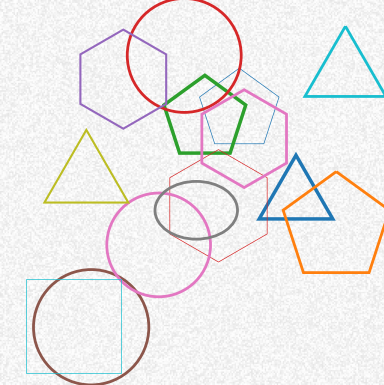[{"shape": "triangle", "thickness": 2.5, "radius": 0.55, "center": [0.769, 0.487]}, {"shape": "pentagon", "thickness": 0.5, "radius": 0.54, "center": [0.622, 0.714]}, {"shape": "pentagon", "thickness": 2, "radius": 0.73, "center": [0.873, 0.409]}, {"shape": "pentagon", "thickness": 2.5, "radius": 0.56, "center": [0.532, 0.693]}, {"shape": "circle", "thickness": 2, "radius": 0.74, "center": [0.478, 0.856]}, {"shape": "hexagon", "thickness": 0.5, "radius": 0.73, "center": [0.567, 0.465]}, {"shape": "hexagon", "thickness": 1.5, "radius": 0.64, "center": [0.32, 0.794]}, {"shape": "circle", "thickness": 2, "radius": 0.75, "center": [0.237, 0.15]}, {"shape": "circle", "thickness": 2, "radius": 0.67, "center": [0.412, 0.364]}, {"shape": "hexagon", "thickness": 2, "radius": 0.63, "center": [0.634, 0.64]}, {"shape": "oval", "thickness": 2, "radius": 0.54, "center": [0.51, 0.454]}, {"shape": "triangle", "thickness": 1.5, "radius": 0.63, "center": [0.224, 0.537]}, {"shape": "square", "thickness": 0.5, "radius": 0.61, "center": [0.191, 0.153]}, {"shape": "triangle", "thickness": 2, "radius": 0.61, "center": [0.897, 0.81]}]